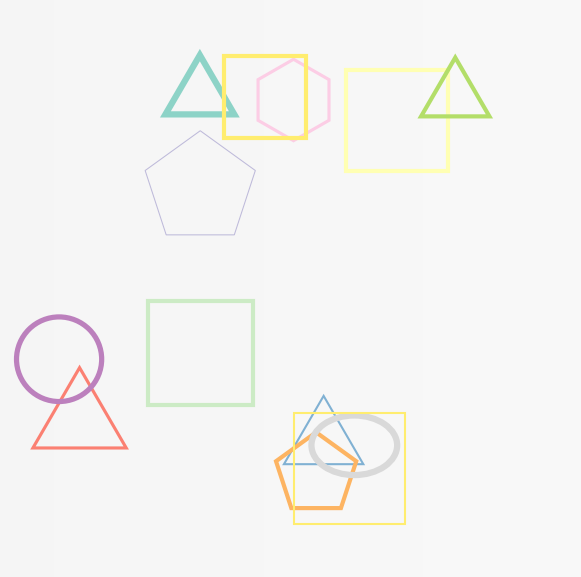[{"shape": "triangle", "thickness": 3, "radius": 0.34, "center": [0.344, 0.835]}, {"shape": "square", "thickness": 2, "radius": 0.44, "center": [0.682, 0.79]}, {"shape": "pentagon", "thickness": 0.5, "radius": 0.5, "center": [0.344, 0.673]}, {"shape": "triangle", "thickness": 1.5, "radius": 0.46, "center": [0.137, 0.27]}, {"shape": "triangle", "thickness": 1, "radius": 0.39, "center": [0.557, 0.235]}, {"shape": "pentagon", "thickness": 2, "radius": 0.36, "center": [0.544, 0.178]}, {"shape": "triangle", "thickness": 2, "radius": 0.34, "center": [0.783, 0.832]}, {"shape": "hexagon", "thickness": 1.5, "radius": 0.35, "center": [0.505, 0.826]}, {"shape": "oval", "thickness": 3, "radius": 0.37, "center": [0.61, 0.228]}, {"shape": "circle", "thickness": 2.5, "radius": 0.37, "center": [0.102, 0.377]}, {"shape": "square", "thickness": 2, "radius": 0.45, "center": [0.344, 0.388]}, {"shape": "square", "thickness": 2, "radius": 0.35, "center": [0.455, 0.831]}, {"shape": "square", "thickness": 1, "radius": 0.48, "center": [0.601, 0.188]}]